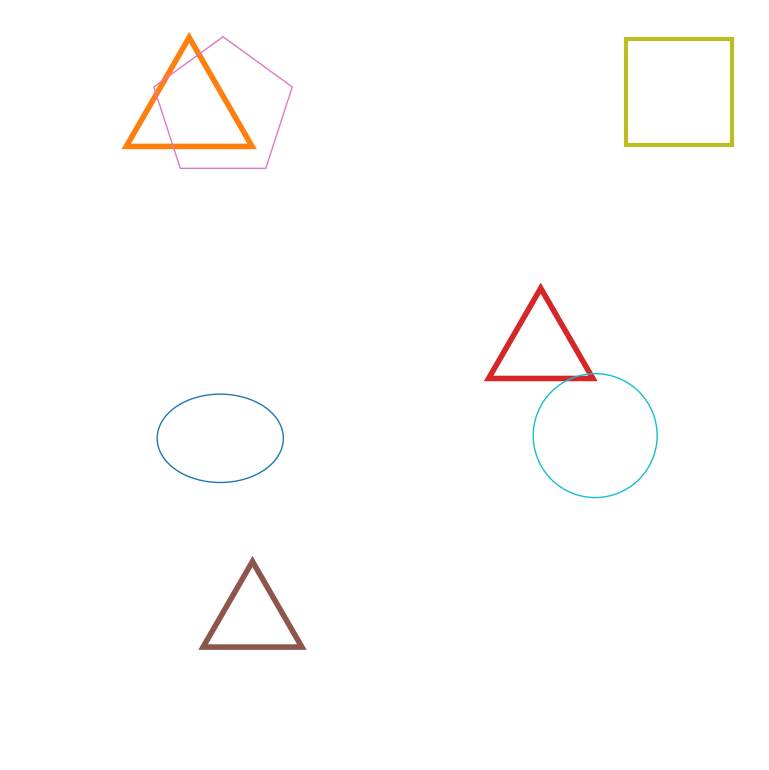[{"shape": "oval", "thickness": 0.5, "radius": 0.41, "center": [0.286, 0.431]}, {"shape": "triangle", "thickness": 2, "radius": 0.47, "center": [0.246, 0.857]}, {"shape": "triangle", "thickness": 2, "radius": 0.39, "center": [0.702, 0.548]}, {"shape": "triangle", "thickness": 2, "radius": 0.37, "center": [0.328, 0.197]}, {"shape": "pentagon", "thickness": 0.5, "radius": 0.47, "center": [0.29, 0.858]}, {"shape": "square", "thickness": 1.5, "radius": 0.34, "center": [0.882, 0.881]}, {"shape": "circle", "thickness": 0.5, "radius": 0.4, "center": [0.773, 0.434]}]